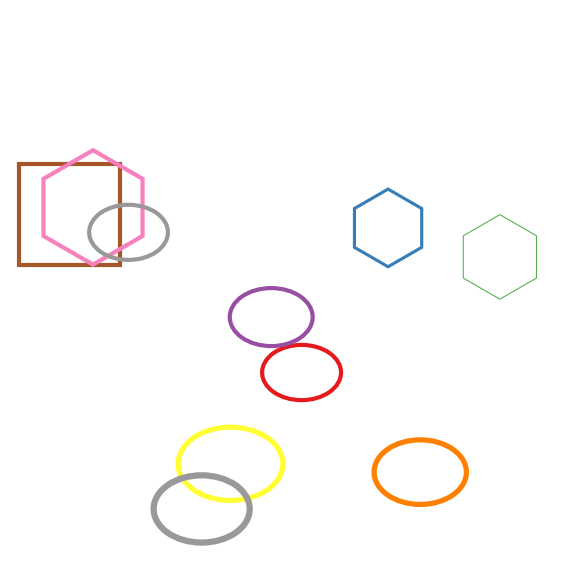[{"shape": "oval", "thickness": 2, "radius": 0.34, "center": [0.522, 0.354]}, {"shape": "hexagon", "thickness": 1.5, "radius": 0.34, "center": [0.672, 0.604]}, {"shape": "hexagon", "thickness": 0.5, "radius": 0.37, "center": [0.866, 0.554]}, {"shape": "oval", "thickness": 2, "radius": 0.36, "center": [0.47, 0.45]}, {"shape": "oval", "thickness": 2.5, "radius": 0.4, "center": [0.728, 0.182]}, {"shape": "oval", "thickness": 2.5, "radius": 0.45, "center": [0.399, 0.196]}, {"shape": "square", "thickness": 2, "radius": 0.44, "center": [0.121, 0.627]}, {"shape": "hexagon", "thickness": 2, "radius": 0.5, "center": [0.161, 0.64]}, {"shape": "oval", "thickness": 2, "radius": 0.34, "center": [0.223, 0.597]}, {"shape": "oval", "thickness": 3, "radius": 0.42, "center": [0.349, 0.118]}]